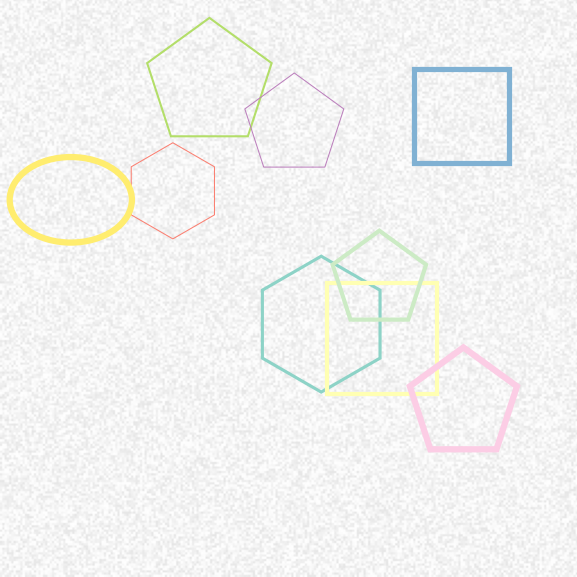[{"shape": "hexagon", "thickness": 1.5, "radius": 0.59, "center": [0.556, 0.438]}, {"shape": "square", "thickness": 2, "radius": 0.48, "center": [0.661, 0.413]}, {"shape": "hexagon", "thickness": 0.5, "radius": 0.42, "center": [0.299, 0.669]}, {"shape": "square", "thickness": 2.5, "radius": 0.41, "center": [0.799, 0.798]}, {"shape": "pentagon", "thickness": 1, "radius": 0.57, "center": [0.363, 0.855]}, {"shape": "pentagon", "thickness": 3, "radius": 0.49, "center": [0.802, 0.3]}, {"shape": "pentagon", "thickness": 0.5, "radius": 0.45, "center": [0.51, 0.783]}, {"shape": "pentagon", "thickness": 2, "radius": 0.43, "center": [0.657, 0.515]}, {"shape": "oval", "thickness": 3, "radius": 0.53, "center": [0.123, 0.653]}]